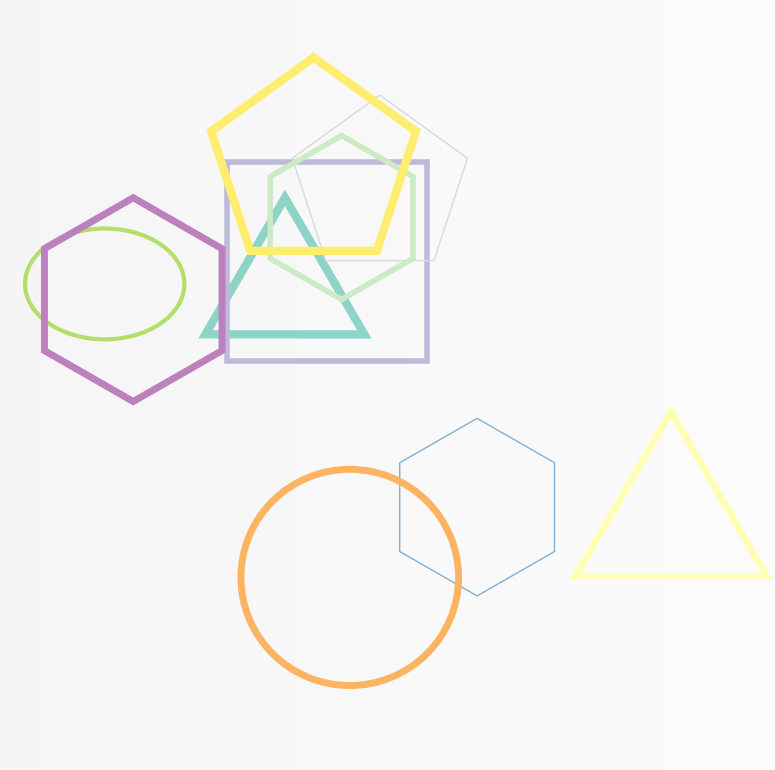[{"shape": "triangle", "thickness": 3, "radius": 0.59, "center": [0.368, 0.625]}, {"shape": "triangle", "thickness": 2.5, "radius": 0.71, "center": [0.866, 0.323]}, {"shape": "square", "thickness": 2, "radius": 0.64, "center": [0.422, 0.66]}, {"shape": "hexagon", "thickness": 0.5, "radius": 0.58, "center": [0.616, 0.341]}, {"shape": "circle", "thickness": 2.5, "radius": 0.7, "center": [0.451, 0.25]}, {"shape": "oval", "thickness": 1.5, "radius": 0.51, "center": [0.135, 0.631]}, {"shape": "pentagon", "thickness": 0.5, "radius": 0.59, "center": [0.49, 0.758]}, {"shape": "hexagon", "thickness": 2.5, "radius": 0.66, "center": [0.172, 0.611]}, {"shape": "hexagon", "thickness": 2, "radius": 0.53, "center": [0.441, 0.717]}, {"shape": "pentagon", "thickness": 3, "radius": 0.69, "center": [0.405, 0.787]}]